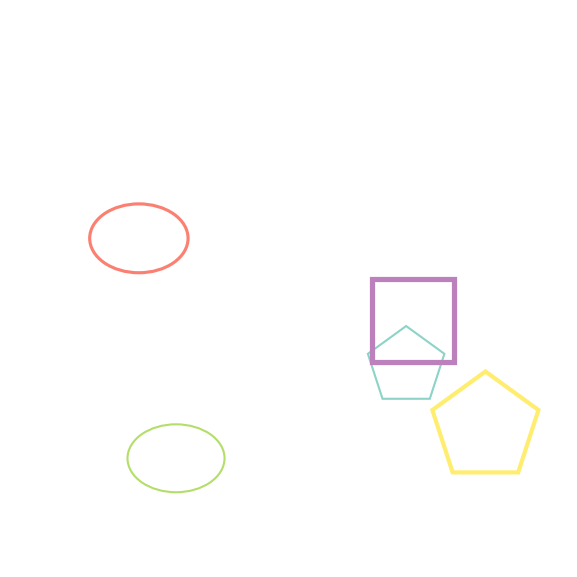[{"shape": "pentagon", "thickness": 1, "radius": 0.35, "center": [0.703, 0.365]}, {"shape": "oval", "thickness": 1.5, "radius": 0.43, "center": [0.24, 0.586]}, {"shape": "oval", "thickness": 1, "radius": 0.42, "center": [0.305, 0.206]}, {"shape": "square", "thickness": 2.5, "radius": 0.36, "center": [0.715, 0.444]}, {"shape": "pentagon", "thickness": 2, "radius": 0.48, "center": [0.841, 0.259]}]